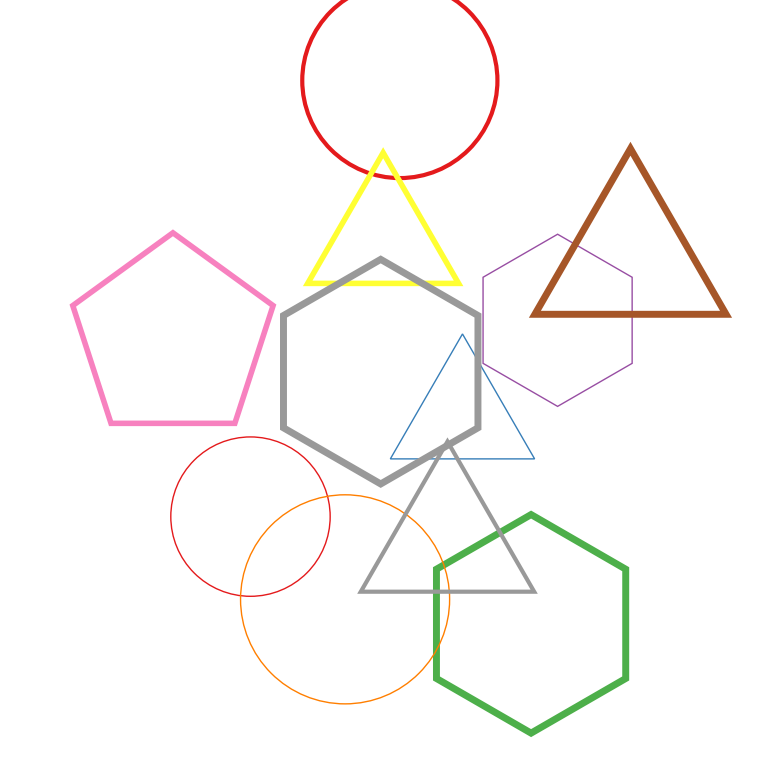[{"shape": "circle", "thickness": 1.5, "radius": 0.63, "center": [0.519, 0.895]}, {"shape": "circle", "thickness": 0.5, "radius": 0.52, "center": [0.325, 0.329]}, {"shape": "triangle", "thickness": 0.5, "radius": 0.54, "center": [0.601, 0.458]}, {"shape": "hexagon", "thickness": 2.5, "radius": 0.71, "center": [0.69, 0.19]}, {"shape": "hexagon", "thickness": 0.5, "radius": 0.56, "center": [0.724, 0.584]}, {"shape": "circle", "thickness": 0.5, "radius": 0.68, "center": [0.448, 0.222]}, {"shape": "triangle", "thickness": 2, "radius": 0.57, "center": [0.498, 0.689]}, {"shape": "triangle", "thickness": 2.5, "radius": 0.72, "center": [0.819, 0.663]}, {"shape": "pentagon", "thickness": 2, "radius": 0.68, "center": [0.225, 0.561]}, {"shape": "triangle", "thickness": 1.5, "radius": 0.65, "center": [0.581, 0.297]}, {"shape": "hexagon", "thickness": 2.5, "radius": 0.73, "center": [0.494, 0.517]}]